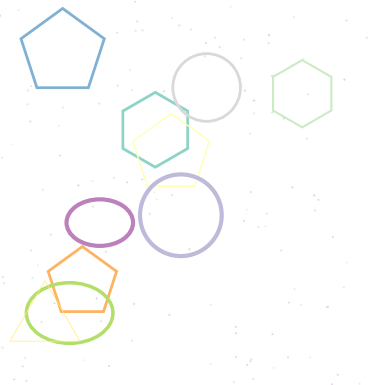[{"shape": "hexagon", "thickness": 2, "radius": 0.49, "center": [0.403, 0.663]}, {"shape": "pentagon", "thickness": 1, "radius": 0.52, "center": [0.444, 0.601]}, {"shape": "circle", "thickness": 3, "radius": 0.53, "center": [0.47, 0.441]}, {"shape": "pentagon", "thickness": 2, "radius": 0.57, "center": [0.163, 0.864]}, {"shape": "pentagon", "thickness": 2, "radius": 0.47, "center": [0.214, 0.266]}, {"shape": "oval", "thickness": 2.5, "radius": 0.56, "center": [0.181, 0.187]}, {"shape": "circle", "thickness": 2, "radius": 0.44, "center": [0.537, 0.773]}, {"shape": "oval", "thickness": 3, "radius": 0.43, "center": [0.259, 0.422]}, {"shape": "hexagon", "thickness": 1.5, "radius": 0.44, "center": [0.785, 0.757]}, {"shape": "triangle", "thickness": 0.5, "radius": 0.52, "center": [0.117, 0.166]}]